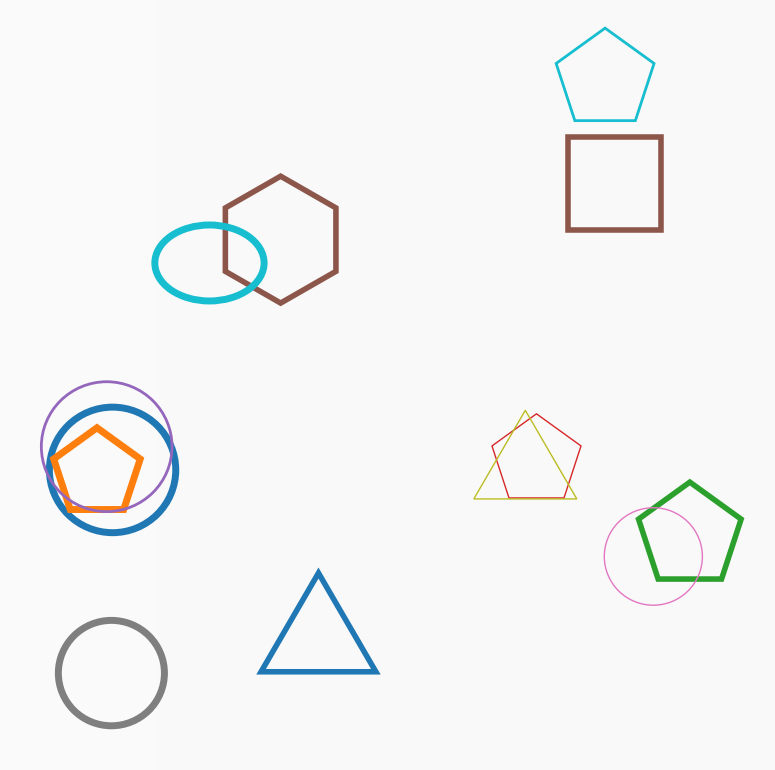[{"shape": "triangle", "thickness": 2, "radius": 0.43, "center": [0.411, 0.17]}, {"shape": "circle", "thickness": 2.5, "radius": 0.41, "center": [0.145, 0.39]}, {"shape": "pentagon", "thickness": 2.5, "radius": 0.29, "center": [0.125, 0.386]}, {"shape": "pentagon", "thickness": 2, "radius": 0.35, "center": [0.89, 0.304]}, {"shape": "pentagon", "thickness": 0.5, "radius": 0.3, "center": [0.692, 0.402]}, {"shape": "circle", "thickness": 1, "radius": 0.42, "center": [0.138, 0.42]}, {"shape": "square", "thickness": 2, "radius": 0.3, "center": [0.793, 0.762]}, {"shape": "hexagon", "thickness": 2, "radius": 0.41, "center": [0.362, 0.689]}, {"shape": "circle", "thickness": 0.5, "radius": 0.32, "center": [0.843, 0.277]}, {"shape": "circle", "thickness": 2.5, "radius": 0.34, "center": [0.144, 0.126]}, {"shape": "triangle", "thickness": 0.5, "radius": 0.38, "center": [0.678, 0.39]}, {"shape": "oval", "thickness": 2.5, "radius": 0.35, "center": [0.27, 0.658]}, {"shape": "pentagon", "thickness": 1, "radius": 0.33, "center": [0.781, 0.897]}]